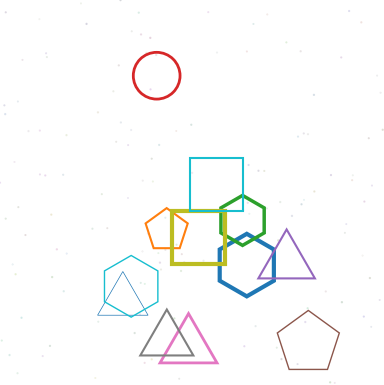[{"shape": "hexagon", "thickness": 3, "radius": 0.41, "center": [0.641, 0.311]}, {"shape": "triangle", "thickness": 0.5, "radius": 0.38, "center": [0.319, 0.219]}, {"shape": "pentagon", "thickness": 1.5, "radius": 0.29, "center": [0.433, 0.402]}, {"shape": "hexagon", "thickness": 2.5, "radius": 0.32, "center": [0.63, 0.428]}, {"shape": "circle", "thickness": 2, "radius": 0.3, "center": [0.407, 0.803]}, {"shape": "triangle", "thickness": 1.5, "radius": 0.42, "center": [0.744, 0.319]}, {"shape": "pentagon", "thickness": 1, "radius": 0.42, "center": [0.801, 0.109]}, {"shape": "triangle", "thickness": 2, "radius": 0.43, "center": [0.49, 0.1]}, {"shape": "triangle", "thickness": 1.5, "radius": 0.4, "center": [0.433, 0.117]}, {"shape": "square", "thickness": 3, "radius": 0.34, "center": [0.515, 0.384]}, {"shape": "hexagon", "thickness": 1, "radius": 0.4, "center": [0.341, 0.256]}, {"shape": "square", "thickness": 1.5, "radius": 0.35, "center": [0.562, 0.52]}]